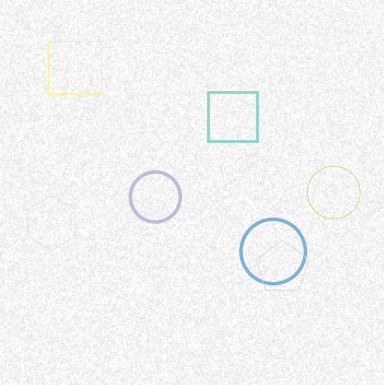[{"shape": "square", "thickness": 2, "radius": 0.32, "center": [0.605, 0.697]}, {"shape": "circle", "thickness": 2.5, "radius": 0.32, "center": [0.404, 0.488]}, {"shape": "circle", "thickness": 2.5, "radius": 0.42, "center": [0.71, 0.347]}, {"shape": "circle", "thickness": 0.5, "radius": 0.34, "center": [0.867, 0.5]}, {"shape": "pentagon", "thickness": 0.5, "radius": 0.36, "center": [0.733, 0.304]}, {"shape": "hexagon", "thickness": 0.5, "radius": 0.35, "center": [0.134, 0.421]}, {"shape": "square", "thickness": 0.5, "radius": 0.34, "center": [0.194, 0.825]}]